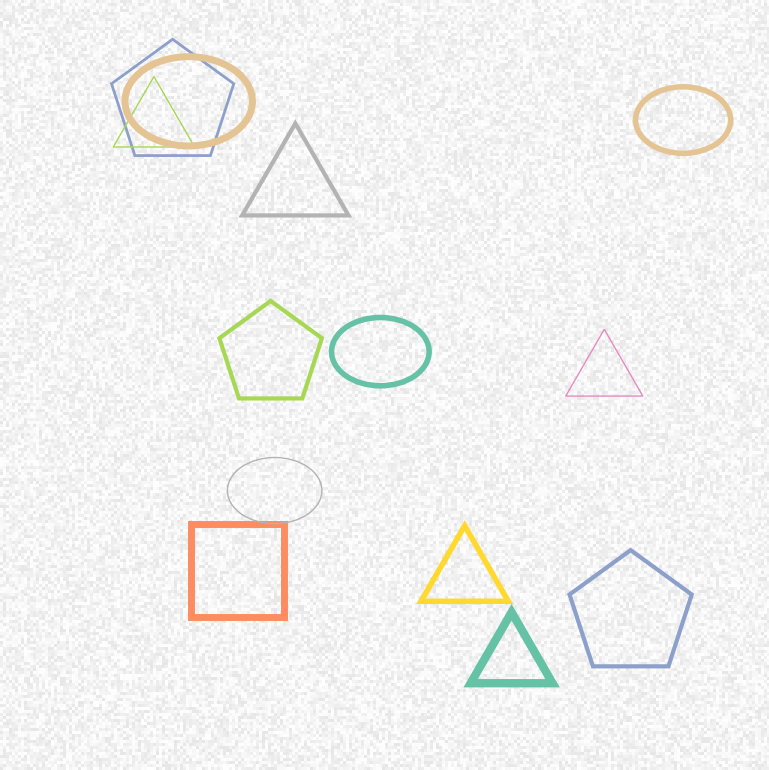[{"shape": "triangle", "thickness": 3, "radius": 0.31, "center": [0.664, 0.143]}, {"shape": "oval", "thickness": 2, "radius": 0.32, "center": [0.494, 0.543]}, {"shape": "square", "thickness": 2.5, "radius": 0.3, "center": [0.308, 0.26]}, {"shape": "pentagon", "thickness": 1, "radius": 0.42, "center": [0.224, 0.865]}, {"shape": "pentagon", "thickness": 1.5, "radius": 0.42, "center": [0.819, 0.202]}, {"shape": "triangle", "thickness": 0.5, "radius": 0.29, "center": [0.785, 0.515]}, {"shape": "triangle", "thickness": 0.5, "radius": 0.3, "center": [0.2, 0.84]}, {"shape": "pentagon", "thickness": 1.5, "radius": 0.35, "center": [0.352, 0.539]}, {"shape": "triangle", "thickness": 2, "radius": 0.33, "center": [0.603, 0.252]}, {"shape": "oval", "thickness": 2.5, "radius": 0.41, "center": [0.245, 0.868]}, {"shape": "oval", "thickness": 2, "radius": 0.31, "center": [0.887, 0.844]}, {"shape": "oval", "thickness": 0.5, "radius": 0.31, "center": [0.357, 0.363]}, {"shape": "triangle", "thickness": 1.5, "radius": 0.4, "center": [0.384, 0.76]}]